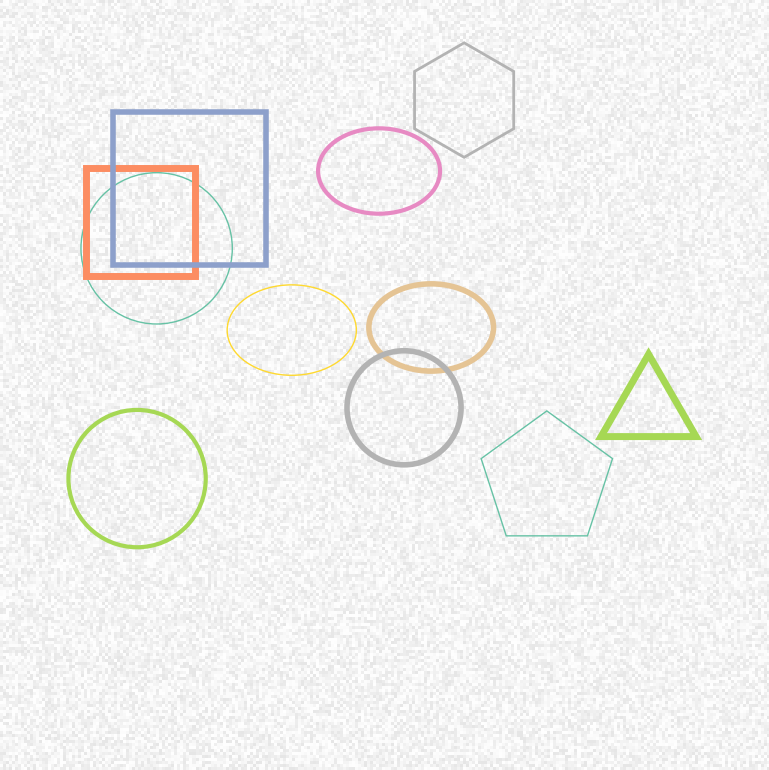[{"shape": "pentagon", "thickness": 0.5, "radius": 0.45, "center": [0.71, 0.377]}, {"shape": "circle", "thickness": 0.5, "radius": 0.49, "center": [0.203, 0.677]}, {"shape": "square", "thickness": 2.5, "radius": 0.35, "center": [0.182, 0.712]}, {"shape": "square", "thickness": 2, "radius": 0.5, "center": [0.246, 0.755]}, {"shape": "oval", "thickness": 1.5, "radius": 0.4, "center": [0.492, 0.778]}, {"shape": "circle", "thickness": 1.5, "radius": 0.45, "center": [0.178, 0.378]}, {"shape": "triangle", "thickness": 2.5, "radius": 0.36, "center": [0.842, 0.469]}, {"shape": "oval", "thickness": 0.5, "radius": 0.42, "center": [0.379, 0.571]}, {"shape": "oval", "thickness": 2, "radius": 0.4, "center": [0.56, 0.575]}, {"shape": "circle", "thickness": 2, "radius": 0.37, "center": [0.525, 0.47]}, {"shape": "hexagon", "thickness": 1, "radius": 0.37, "center": [0.603, 0.87]}]